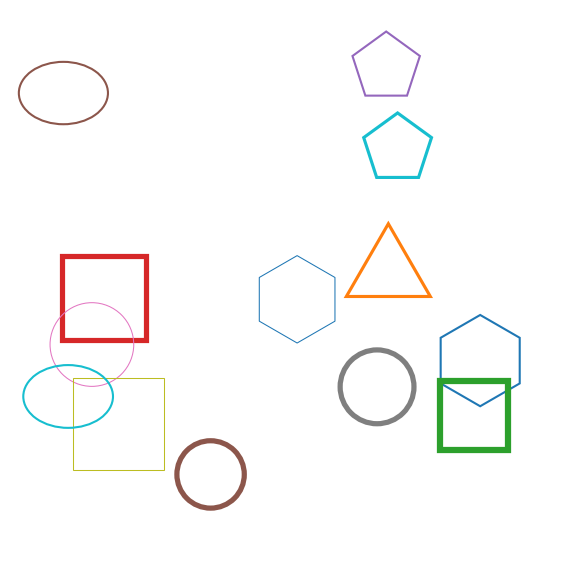[{"shape": "hexagon", "thickness": 1, "radius": 0.4, "center": [0.831, 0.375]}, {"shape": "hexagon", "thickness": 0.5, "radius": 0.38, "center": [0.514, 0.481]}, {"shape": "triangle", "thickness": 1.5, "radius": 0.42, "center": [0.672, 0.528]}, {"shape": "square", "thickness": 3, "radius": 0.3, "center": [0.821, 0.279]}, {"shape": "square", "thickness": 2.5, "radius": 0.37, "center": [0.18, 0.483]}, {"shape": "pentagon", "thickness": 1, "radius": 0.31, "center": [0.669, 0.883]}, {"shape": "circle", "thickness": 2.5, "radius": 0.29, "center": [0.365, 0.178]}, {"shape": "oval", "thickness": 1, "radius": 0.39, "center": [0.11, 0.838]}, {"shape": "circle", "thickness": 0.5, "radius": 0.36, "center": [0.159, 0.403]}, {"shape": "circle", "thickness": 2.5, "radius": 0.32, "center": [0.653, 0.329]}, {"shape": "square", "thickness": 0.5, "radius": 0.4, "center": [0.205, 0.265]}, {"shape": "pentagon", "thickness": 1.5, "radius": 0.31, "center": [0.689, 0.742]}, {"shape": "oval", "thickness": 1, "radius": 0.39, "center": [0.118, 0.313]}]